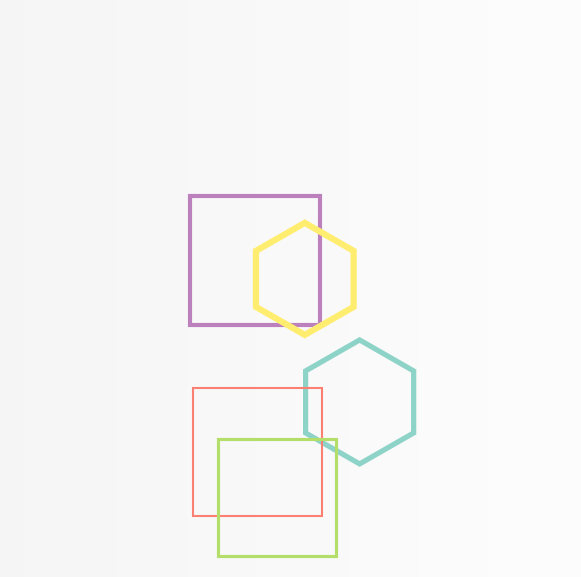[{"shape": "hexagon", "thickness": 2.5, "radius": 0.54, "center": [0.619, 0.303]}, {"shape": "square", "thickness": 1, "radius": 0.55, "center": [0.444, 0.216]}, {"shape": "square", "thickness": 1.5, "radius": 0.51, "center": [0.476, 0.138]}, {"shape": "square", "thickness": 2, "radius": 0.56, "center": [0.438, 0.548]}, {"shape": "hexagon", "thickness": 3, "radius": 0.49, "center": [0.524, 0.516]}]